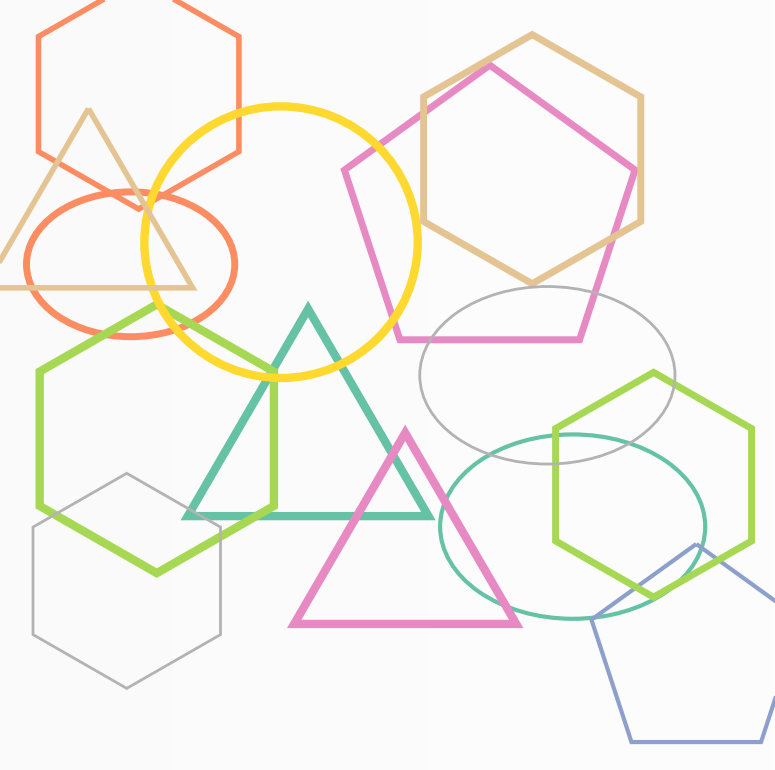[{"shape": "oval", "thickness": 1.5, "radius": 0.86, "center": [0.739, 0.316]}, {"shape": "triangle", "thickness": 3, "radius": 0.9, "center": [0.398, 0.419]}, {"shape": "hexagon", "thickness": 2, "radius": 0.75, "center": [0.179, 0.878]}, {"shape": "oval", "thickness": 2.5, "radius": 0.67, "center": [0.169, 0.657]}, {"shape": "pentagon", "thickness": 1.5, "radius": 0.71, "center": [0.898, 0.151]}, {"shape": "triangle", "thickness": 3, "radius": 0.83, "center": [0.523, 0.272]}, {"shape": "pentagon", "thickness": 2.5, "radius": 0.99, "center": [0.632, 0.718]}, {"shape": "hexagon", "thickness": 3, "radius": 0.87, "center": [0.202, 0.43]}, {"shape": "hexagon", "thickness": 2.5, "radius": 0.73, "center": [0.843, 0.37]}, {"shape": "circle", "thickness": 3, "radius": 0.88, "center": [0.363, 0.685]}, {"shape": "triangle", "thickness": 2, "radius": 0.78, "center": [0.114, 0.704]}, {"shape": "hexagon", "thickness": 2.5, "radius": 0.81, "center": [0.687, 0.793]}, {"shape": "hexagon", "thickness": 1, "radius": 0.7, "center": [0.164, 0.246]}, {"shape": "oval", "thickness": 1, "radius": 0.82, "center": [0.706, 0.513]}]